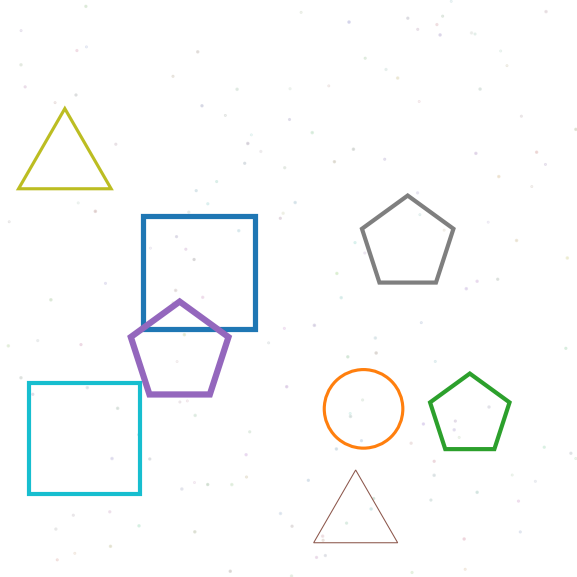[{"shape": "square", "thickness": 2.5, "radius": 0.49, "center": [0.344, 0.528]}, {"shape": "circle", "thickness": 1.5, "radius": 0.34, "center": [0.63, 0.291]}, {"shape": "pentagon", "thickness": 2, "radius": 0.36, "center": [0.814, 0.28]}, {"shape": "pentagon", "thickness": 3, "radius": 0.44, "center": [0.311, 0.388]}, {"shape": "triangle", "thickness": 0.5, "radius": 0.42, "center": [0.616, 0.101]}, {"shape": "pentagon", "thickness": 2, "radius": 0.42, "center": [0.706, 0.577]}, {"shape": "triangle", "thickness": 1.5, "radius": 0.46, "center": [0.112, 0.719]}, {"shape": "square", "thickness": 2, "radius": 0.48, "center": [0.146, 0.24]}]